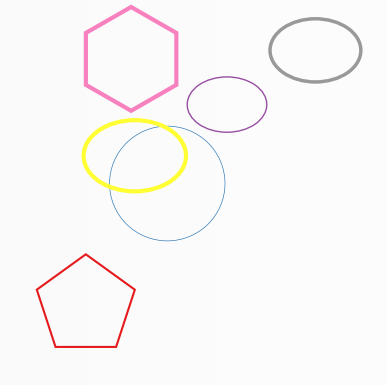[{"shape": "pentagon", "thickness": 1.5, "radius": 0.66, "center": [0.221, 0.206]}, {"shape": "circle", "thickness": 0.5, "radius": 0.74, "center": [0.432, 0.523]}, {"shape": "oval", "thickness": 1, "radius": 0.51, "center": [0.586, 0.728]}, {"shape": "oval", "thickness": 3, "radius": 0.66, "center": [0.348, 0.595]}, {"shape": "hexagon", "thickness": 3, "radius": 0.67, "center": [0.338, 0.847]}, {"shape": "oval", "thickness": 2.5, "radius": 0.59, "center": [0.814, 0.869]}]